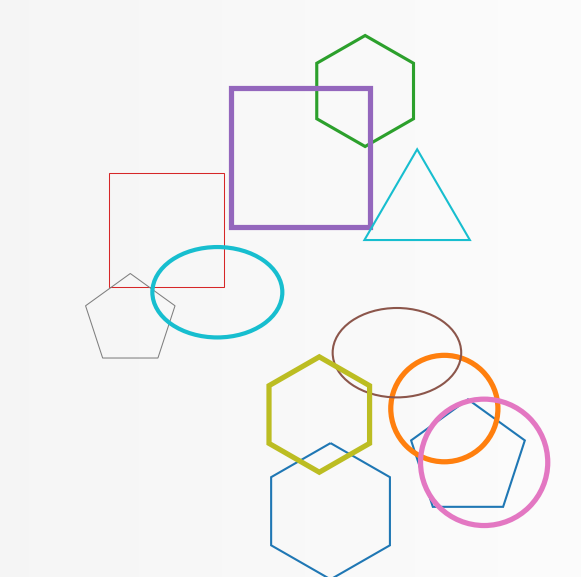[{"shape": "hexagon", "thickness": 1, "radius": 0.59, "center": [0.569, 0.114]}, {"shape": "pentagon", "thickness": 1, "radius": 0.51, "center": [0.805, 0.205]}, {"shape": "circle", "thickness": 2.5, "radius": 0.46, "center": [0.764, 0.292]}, {"shape": "hexagon", "thickness": 1.5, "radius": 0.48, "center": [0.628, 0.842]}, {"shape": "square", "thickness": 0.5, "radius": 0.5, "center": [0.287, 0.6]}, {"shape": "square", "thickness": 2.5, "radius": 0.6, "center": [0.517, 0.726]}, {"shape": "oval", "thickness": 1, "radius": 0.55, "center": [0.683, 0.388]}, {"shape": "circle", "thickness": 2.5, "radius": 0.55, "center": [0.833, 0.199]}, {"shape": "pentagon", "thickness": 0.5, "radius": 0.4, "center": [0.224, 0.445]}, {"shape": "hexagon", "thickness": 2.5, "radius": 0.5, "center": [0.549, 0.281]}, {"shape": "oval", "thickness": 2, "radius": 0.56, "center": [0.374, 0.493]}, {"shape": "triangle", "thickness": 1, "radius": 0.52, "center": [0.718, 0.636]}]